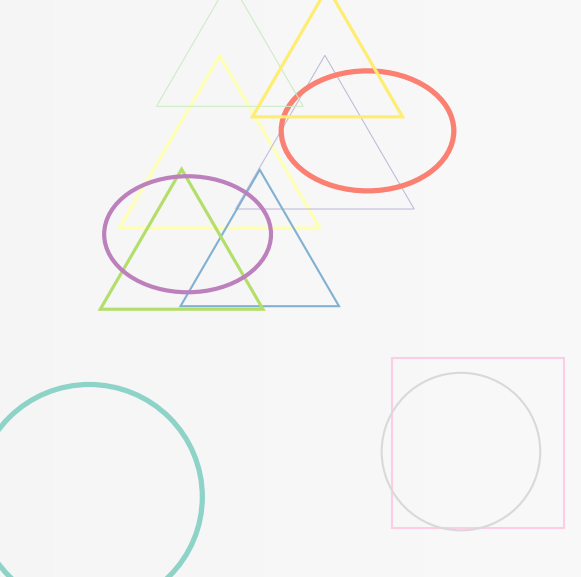[{"shape": "circle", "thickness": 2.5, "radius": 0.97, "center": [0.154, 0.139]}, {"shape": "triangle", "thickness": 1.5, "radius": 0.99, "center": [0.378, 0.704]}, {"shape": "triangle", "thickness": 0.5, "radius": 0.89, "center": [0.559, 0.726]}, {"shape": "oval", "thickness": 2.5, "radius": 0.74, "center": [0.632, 0.773]}, {"shape": "triangle", "thickness": 1, "radius": 0.79, "center": [0.447, 0.548]}, {"shape": "triangle", "thickness": 1.5, "radius": 0.81, "center": [0.312, 0.544]}, {"shape": "square", "thickness": 1, "radius": 0.74, "center": [0.822, 0.232]}, {"shape": "circle", "thickness": 1, "radius": 0.68, "center": [0.793, 0.217]}, {"shape": "oval", "thickness": 2, "radius": 0.72, "center": [0.323, 0.593]}, {"shape": "triangle", "thickness": 0.5, "radius": 0.73, "center": [0.395, 0.888]}, {"shape": "triangle", "thickness": 1.5, "radius": 0.75, "center": [0.563, 0.871]}]